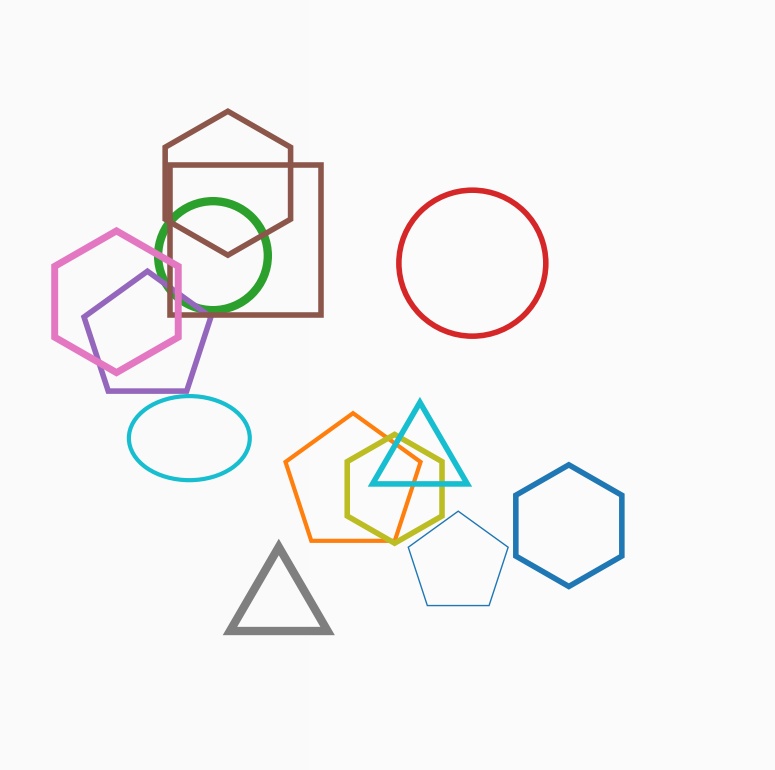[{"shape": "pentagon", "thickness": 0.5, "radius": 0.34, "center": [0.591, 0.268]}, {"shape": "hexagon", "thickness": 2, "radius": 0.39, "center": [0.734, 0.317]}, {"shape": "pentagon", "thickness": 1.5, "radius": 0.46, "center": [0.456, 0.372]}, {"shape": "circle", "thickness": 3, "radius": 0.35, "center": [0.275, 0.668]}, {"shape": "circle", "thickness": 2, "radius": 0.47, "center": [0.609, 0.658]}, {"shape": "pentagon", "thickness": 2, "radius": 0.43, "center": [0.19, 0.562]}, {"shape": "square", "thickness": 2, "radius": 0.49, "center": [0.316, 0.689]}, {"shape": "hexagon", "thickness": 2, "radius": 0.47, "center": [0.294, 0.762]}, {"shape": "hexagon", "thickness": 2.5, "radius": 0.46, "center": [0.15, 0.608]}, {"shape": "triangle", "thickness": 3, "radius": 0.36, "center": [0.36, 0.217]}, {"shape": "hexagon", "thickness": 2, "radius": 0.35, "center": [0.509, 0.365]}, {"shape": "oval", "thickness": 1.5, "radius": 0.39, "center": [0.244, 0.431]}, {"shape": "triangle", "thickness": 2, "radius": 0.35, "center": [0.542, 0.407]}]